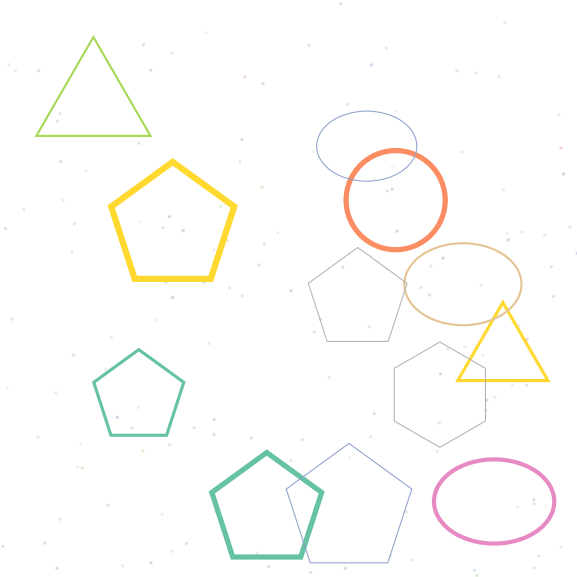[{"shape": "pentagon", "thickness": 2.5, "radius": 0.5, "center": [0.462, 0.116]}, {"shape": "pentagon", "thickness": 1.5, "radius": 0.41, "center": [0.24, 0.312]}, {"shape": "circle", "thickness": 2.5, "radius": 0.43, "center": [0.685, 0.653]}, {"shape": "pentagon", "thickness": 0.5, "radius": 0.57, "center": [0.604, 0.117]}, {"shape": "oval", "thickness": 0.5, "radius": 0.43, "center": [0.635, 0.746]}, {"shape": "oval", "thickness": 2, "radius": 0.52, "center": [0.856, 0.131]}, {"shape": "triangle", "thickness": 1, "radius": 0.57, "center": [0.162, 0.821]}, {"shape": "pentagon", "thickness": 3, "radius": 0.56, "center": [0.299, 0.607]}, {"shape": "triangle", "thickness": 1.5, "radius": 0.45, "center": [0.871, 0.385]}, {"shape": "oval", "thickness": 1, "radius": 0.51, "center": [0.802, 0.507]}, {"shape": "hexagon", "thickness": 0.5, "radius": 0.46, "center": [0.762, 0.316]}, {"shape": "pentagon", "thickness": 0.5, "radius": 0.45, "center": [0.619, 0.481]}]